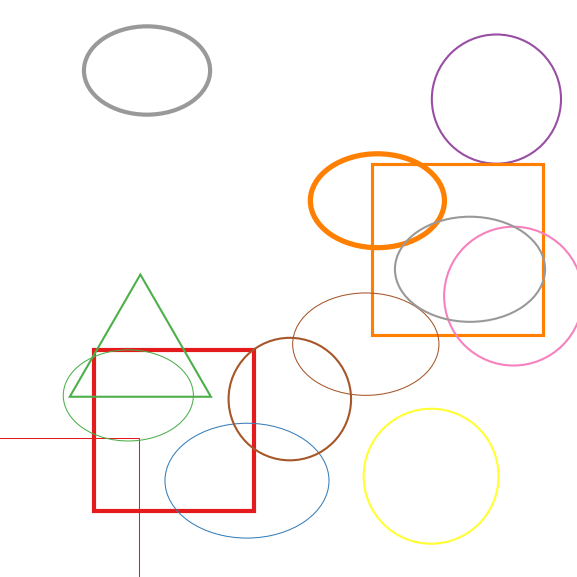[{"shape": "square", "thickness": 0.5, "radius": 0.66, "center": [0.109, 0.109]}, {"shape": "square", "thickness": 2, "radius": 0.7, "center": [0.301, 0.253]}, {"shape": "oval", "thickness": 0.5, "radius": 0.71, "center": [0.428, 0.167]}, {"shape": "oval", "thickness": 0.5, "radius": 0.56, "center": [0.222, 0.314]}, {"shape": "triangle", "thickness": 1, "radius": 0.71, "center": [0.243, 0.383]}, {"shape": "circle", "thickness": 1, "radius": 0.56, "center": [0.86, 0.828]}, {"shape": "oval", "thickness": 2.5, "radius": 0.58, "center": [0.653, 0.652]}, {"shape": "square", "thickness": 1.5, "radius": 0.74, "center": [0.793, 0.567]}, {"shape": "circle", "thickness": 1, "radius": 0.58, "center": [0.747, 0.174]}, {"shape": "oval", "thickness": 0.5, "radius": 0.63, "center": [0.633, 0.403]}, {"shape": "circle", "thickness": 1, "radius": 0.53, "center": [0.502, 0.308]}, {"shape": "circle", "thickness": 1, "radius": 0.6, "center": [0.889, 0.486]}, {"shape": "oval", "thickness": 2, "radius": 0.55, "center": [0.255, 0.877]}, {"shape": "oval", "thickness": 1, "radius": 0.65, "center": [0.814, 0.533]}]